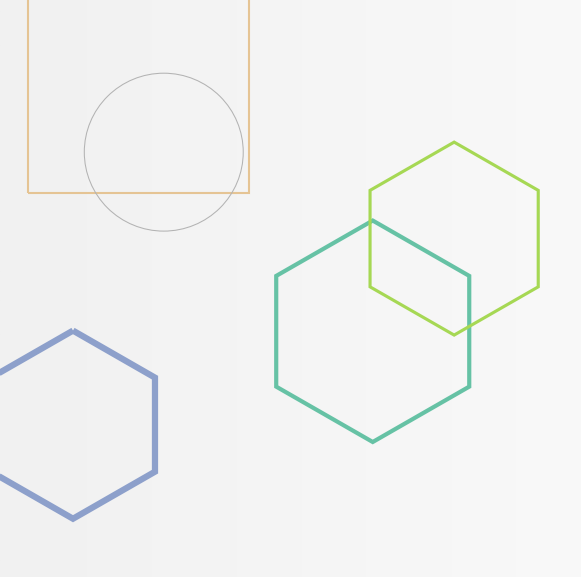[{"shape": "hexagon", "thickness": 2, "radius": 0.96, "center": [0.641, 0.426]}, {"shape": "hexagon", "thickness": 3, "radius": 0.81, "center": [0.126, 0.264]}, {"shape": "hexagon", "thickness": 1.5, "radius": 0.84, "center": [0.781, 0.586]}, {"shape": "square", "thickness": 1, "radius": 0.95, "center": [0.238, 0.855]}, {"shape": "circle", "thickness": 0.5, "radius": 0.68, "center": [0.282, 0.736]}]